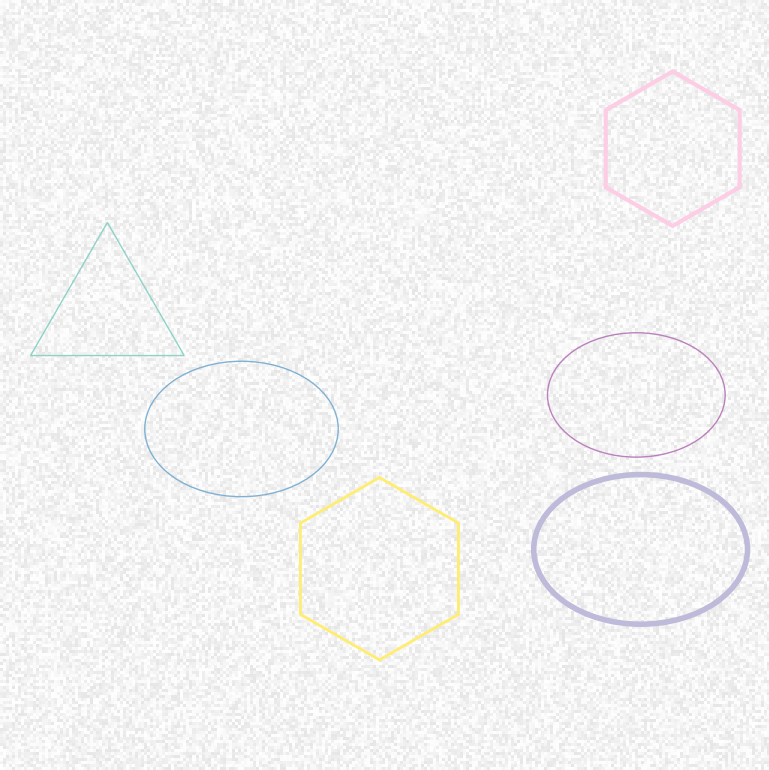[{"shape": "triangle", "thickness": 0.5, "radius": 0.58, "center": [0.139, 0.596]}, {"shape": "oval", "thickness": 2, "radius": 0.69, "center": [0.832, 0.287]}, {"shape": "oval", "thickness": 0.5, "radius": 0.63, "center": [0.314, 0.443]}, {"shape": "hexagon", "thickness": 1.5, "radius": 0.5, "center": [0.874, 0.807]}, {"shape": "oval", "thickness": 0.5, "radius": 0.58, "center": [0.826, 0.487]}, {"shape": "hexagon", "thickness": 1, "radius": 0.59, "center": [0.493, 0.261]}]